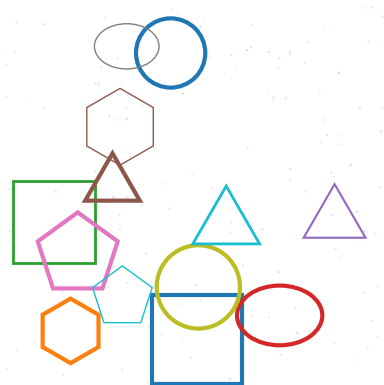[{"shape": "circle", "thickness": 3, "radius": 0.45, "center": [0.443, 0.862]}, {"shape": "square", "thickness": 3, "radius": 0.58, "center": [0.511, 0.118]}, {"shape": "hexagon", "thickness": 3, "radius": 0.42, "center": [0.183, 0.141]}, {"shape": "square", "thickness": 2, "radius": 0.53, "center": [0.14, 0.423]}, {"shape": "oval", "thickness": 3, "radius": 0.55, "center": [0.726, 0.181]}, {"shape": "triangle", "thickness": 1.5, "radius": 0.46, "center": [0.869, 0.429]}, {"shape": "triangle", "thickness": 3, "radius": 0.41, "center": [0.292, 0.52]}, {"shape": "hexagon", "thickness": 1, "radius": 0.5, "center": [0.312, 0.671]}, {"shape": "pentagon", "thickness": 3, "radius": 0.55, "center": [0.202, 0.339]}, {"shape": "oval", "thickness": 1, "radius": 0.42, "center": [0.329, 0.88]}, {"shape": "circle", "thickness": 3, "radius": 0.54, "center": [0.515, 0.255]}, {"shape": "triangle", "thickness": 2, "radius": 0.5, "center": [0.588, 0.417]}, {"shape": "pentagon", "thickness": 1, "radius": 0.41, "center": [0.318, 0.228]}]